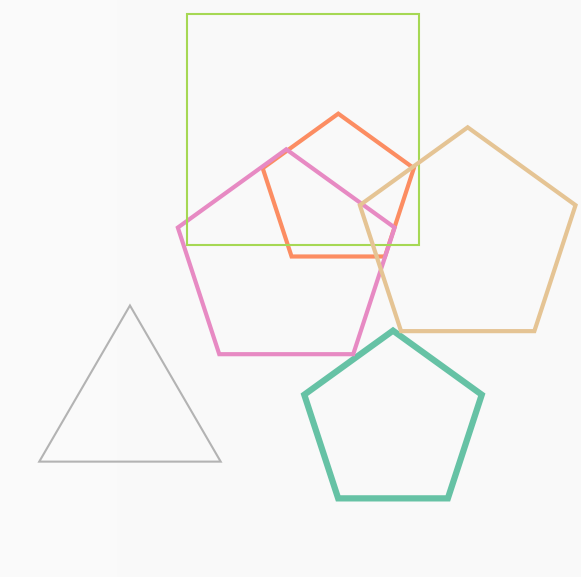[{"shape": "pentagon", "thickness": 3, "radius": 0.8, "center": [0.676, 0.266]}, {"shape": "pentagon", "thickness": 2, "radius": 0.68, "center": [0.582, 0.666]}, {"shape": "pentagon", "thickness": 2, "radius": 0.98, "center": [0.492, 0.544]}, {"shape": "square", "thickness": 1, "radius": 1.0, "center": [0.522, 0.775]}, {"shape": "pentagon", "thickness": 2, "radius": 0.98, "center": [0.805, 0.584]}, {"shape": "triangle", "thickness": 1, "radius": 0.9, "center": [0.224, 0.29]}]